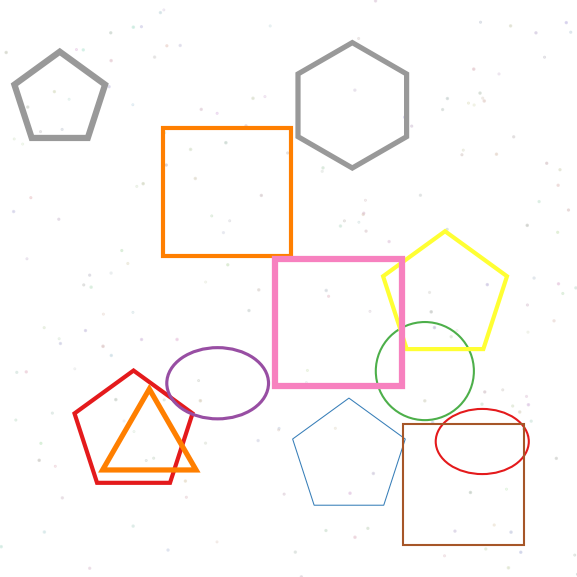[{"shape": "pentagon", "thickness": 2, "radius": 0.54, "center": [0.231, 0.25]}, {"shape": "oval", "thickness": 1, "radius": 0.4, "center": [0.835, 0.235]}, {"shape": "pentagon", "thickness": 0.5, "radius": 0.51, "center": [0.604, 0.207]}, {"shape": "circle", "thickness": 1, "radius": 0.42, "center": [0.736, 0.357]}, {"shape": "oval", "thickness": 1.5, "radius": 0.44, "center": [0.377, 0.336]}, {"shape": "square", "thickness": 2, "radius": 0.55, "center": [0.393, 0.667]}, {"shape": "triangle", "thickness": 2.5, "radius": 0.47, "center": [0.259, 0.232]}, {"shape": "pentagon", "thickness": 2, "radius": 0.56, "center": [0.771, 0.486]}, {"shape": "square", "thickness": 1, "radius": 0.52, "center": [0.803, 0.16]}, {"shape": "square", "thickness": 3, "radius": 0.55, "center": [0.586, 0.441]}, {"shape": "pentagon", "thickness": 3, "radius": 0.41, "center": [0.103, 0.827]}, {"shape": "hexagon", "thickness": 2.5, "radius": 0.54, "center": [0.61, 0.817]}]